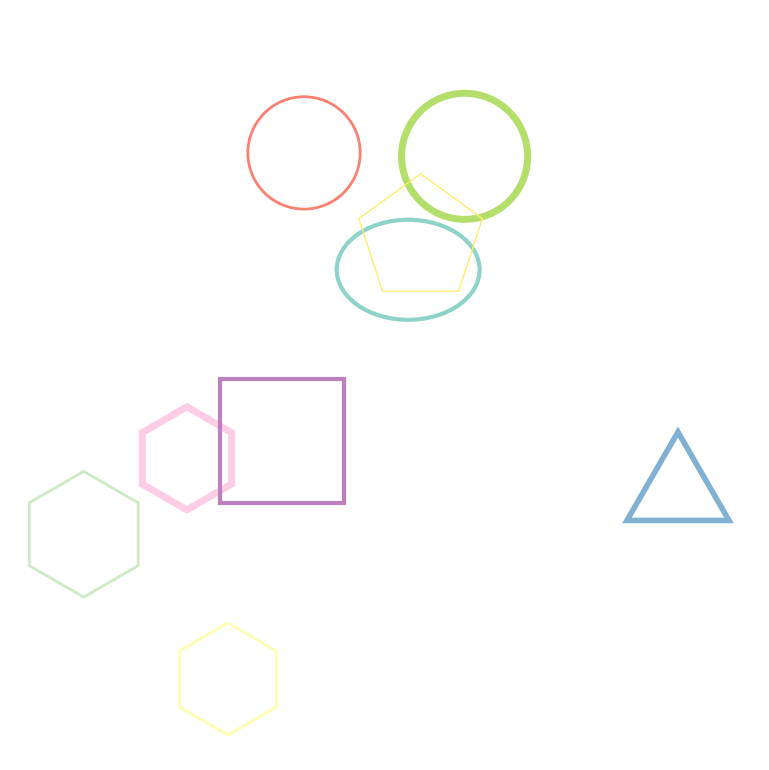[{"shape": "oval", "thickness": 1.5, "radius": 0.46, "center": [0.53, 0.65]}, {"shape": "hexagon", "thickness": 1, "radius": 0.36, "center": [0.296, 0.118]}, {"shape": "circle", "thickness": 1, "radius": 0.36, "center": [0.395, 0.801]}, {"shape": "triangle", "thickness": 2, "radius": 0.38, "center": [0.88, 0.362]}, {"shape": "circle", "thickness": 2.5, "radius": 0.41, "center": [0.603, 0.797]}, {"shape": "hexagon", "thickness": 2.5, "radius": 0.33, "center": [0.243, 0.405]}, {"shape": "square", "thickness": 1.5, "radius": 0.4, "center": [0.367, 0.427]}, {"shape": "hexagon", "thickness": 1, "radius": 0.41, "center": [0.109, 0.306]}, {"shape": "pentagon", "thickness": 0.5, "radius": 0.42, "center": [0.546, 0.69]}]